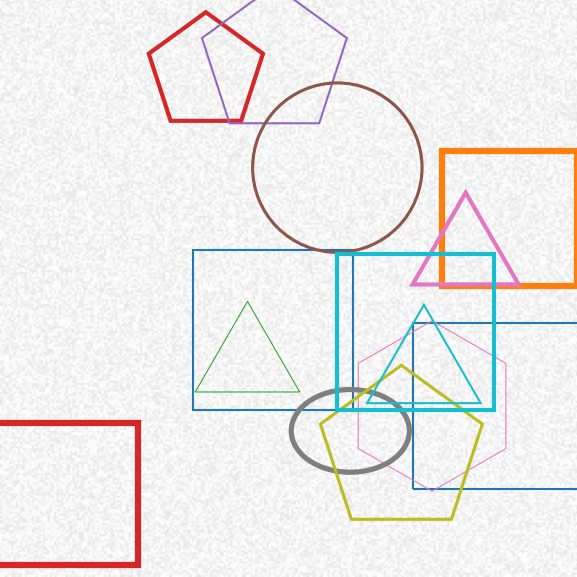[{"shape": "square", "thickness": 1, "radius": 0.72, "center": [0.86, 0.296]}, {"shape": "square", "thickness": 1, "radius": 0.69, "center": [0.472, 0.428]}, {"shape": "square", "thickness": 3, "radius": 0.59, "center": [0.882, 0.621]}, {"shape": "triangle", "thickness": 0.5, "radius": 0.52, "center": [0.429, 0.373]}, {"shape": "square", "thickness": 3, "radius": 0.61, "center": [0.116, 0.144]}, {"shape": "pentagon", "thickness": 2, "radius": 0.52, "center": [0.357, 0.874]}, {"shape": "pentagon", "thickness": 1, "radius": 0.66, "center": [0.475, 0.892]}, {"shape": "circle", "thickness": 1.5, "radius": 0.73, "center": [0.584, 0.709]}, {"shape": "triangle", "thickness": 2, "radius": 0.53, "center": [0.806, 0.56]}, {"shape": "hexagon", "thickness": 0.5, "radius": 0.74, "center": [0.748, 0.296]}, {"shape": "oval", "thickness": 2.5, "radius": 0.51, "center": [0.607, 0.253]}, {"shape": "pentagon", "thickness": 1.5, "radius": 0.74, "center": [0.695, 0.219]}, {"shape": "triangle", "thickness": 1, "radius": 0.57, "center": [0.734, 0.358]}, {"shape": "square", "thickness": 2, "radius": 0.68, "center": [0.719, 0.424]}]